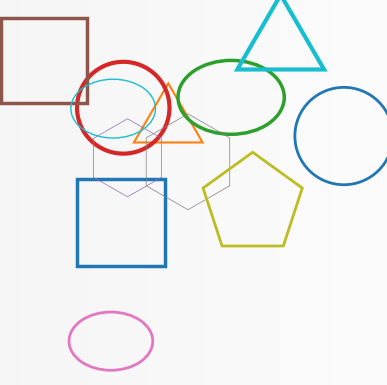[{"shape": "square", "thickness": 2.5, "radius": 0.57, "center": [0.312, 0.422]}, {"shape": "circle", "thickness": 2, "radius": 0.63, "center": [0.887, 0.647]}, {"shape": "triangle", "thickness": 1.5, "radius": 0.51, "center": [0.434, 0.681]}, {"shape": "oval", "thickness": 2.5, "radius": 0.69, "center": [0.597, 0.747]}, {"shape": "circle", "thickness": 3, "radius": 0.6, "center": [0.318, 0.72]}, {"shape": "hexagon", "thickness": 0.5, "radius": 0.51, "center": [0.329, 0.59]}, {"shape": "square", "thickness": 2.5, "radius": 0.55, "center": [0.113, 0.842]}, {"shape": "oval", "thickness": 2, "radius": 0.54, "center": [0.286, 0.114]}, {"shape": "hexagon", "thickness": 0.5, "radius": 0.62, "center": [0.485, 0.58]}, {"shape": "pentagon", "thickness": 2, "radius": 0.67, "center": [0.652, 0.47]}, {"shape": "oval", "thickness": 1, "radius": 0.55, "center": [0.292, 0.718]}, {"shape": "triangle", "thickness": 3, "radius": 0.65, "center": [0.724, 0.884]}]